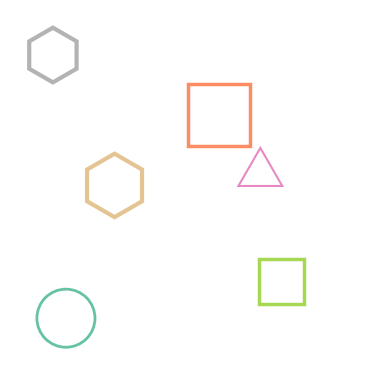[{"shape": "circle", "thickness": 2, "radius": 0.38, "center": [0.171, 0.174]}, {"shape": "square", "thickness": 2.5, "radius": 0.4, "center": [0.568, 0.703]}, {"shape": "triangle", "thickness": 1.5, "radius": 0.33, "center": [0.676, 0.55]}, {"shape": "square", "thickness": 2.5, "radius": 0.29, "center": [0.732, 0.27]}, {"shape": "hexagon", "thickness": 3, "radius": 0.41, "center": [0.298, 0.518]}, {"shape": "hexagon", "thickness": 3, "radius": 0.36, "center": [0.137, 0.857]}]